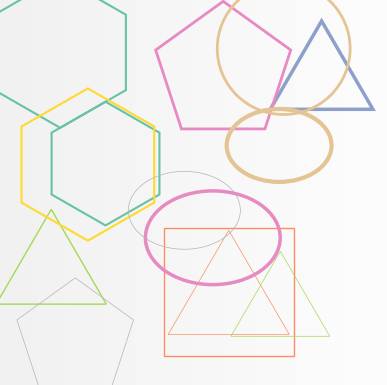[{"shape": "hexagon", "thickness": 1.5, "radius": 0.98, "center": [0.155, 0.864]}, {"shape": "hexagon", "thickness": 1.5, "radius": 0.8, "center": [0.272, 0.575]}, {"shape": "square", "thickness": 1, "radius": 0.83, "center": [0.591, 0.241]}, {"shape": "triangle", "thickness": 0.5, "radius": 0.9, "center": [0.59, 0.221]}, {"shape": "triangle", "thickness": 2.5, "radius": 0.76, "center": [0.83, 0.793]}, {"shape": "pentagon", "thickness": 2, "radius": 0.92, "center": [0.576, 0.813]}, {"shape": "oval", "thickness": 2.5, "radius": 0.87, "center": [0.549, 0.382]}, {"shape": "triangle", "thickness": 1, "radius": 0.82, "center": [0.132, 0.292]}, {"shape": "triangle", "thickness": 0.5, "radius": 0.74, "center": [0.723, 0.2]}, {"shape": "hexagon", "thickness": 1.5, "radius": 0.99, "center": [0.227, 0.573]}, {"shape": "circle", "thickness": 2, "radius": 0.86, "center": [0.732, 0.874]}, {"shape": "oval", "thickness": 3, "radius": 0.68, "center": [0.72, 0.622]}, {"shape": "oval", "thickness": 0.5, "radius": 0.72, "center": [0.476, 0.454]}, {"shape": "pentagon", "thickness": 0.5, "radius": 0.79, "center": [0.194, 0.12]}]